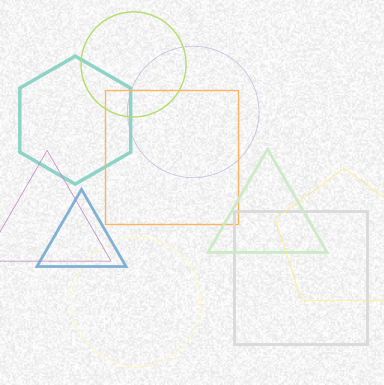[{"shape": "hexagon", "thickness": 2.5, "radius": 0.83, "center": [0.195, 0.688]}, {"shape": "circle", "thickness": 0.5, "radius": 0.84, "center": [0.354, 0.216]}, {"shape": "circle", "thickness": 0.5, "radius": 0.85, "center": [0.502, 0.709]}, {"shape": "triangle", "thickness": 2, "radius": 0.67, "center": [0.212, 0.375]}, {"shape": "square", "thickness": 1, "radius": 0.87, "center": [0.446, 0.592]}, {"shape": "circle", "thickness": 1, "radius": 0.68, "center": [0.347, 0.833]}, {"shape": "square", "thickness": 2, "radius": 0.86, "center": [0.78, 0.279]}, {"shape": "triangle", "thickness": 0.5, "radius": 0.96, "center": [0.122, 0.418]}, {"shape": "triangle", "thickness": 2, "radius": 0.89, "center": [0.695, 0.434]}, {"shape": "pentagon", "thickness": 0.5, "radius": 0.95, "center": [0.894, 0.373]}]